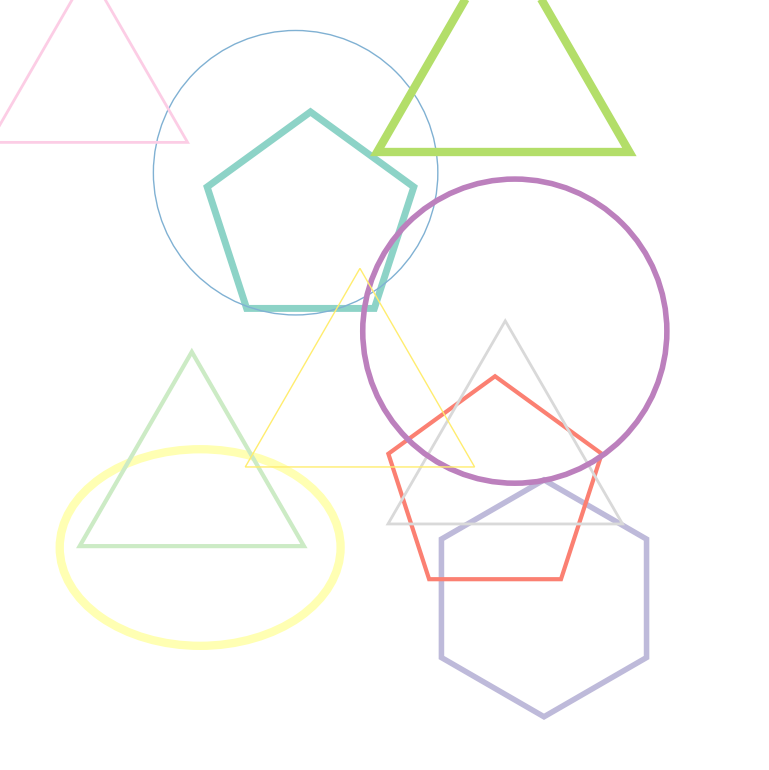[{"shape": "pentagon", "thickness": 2.5, "radius": 0.71, "center": [0.403, 0.714]}, {"shape": "oval", "thickness": 3, "radius": 0.91, "center": [0.26, 0.289]}, {"shape": "hexagon", "thickness": 2, "radius": 0.77, "center": [0.706, 0.223]}, {"shape": "pentagon", "thickness": 1.5, "radius": 0.73, "center": [0.643, 0.366]}, {"shape": "circle", "thickness": 0.5, "radius": 0.92, "center": [0.384, 0.776]}, {"shape": "triangle", "thickness": 3, "radius": 0.95, "center": [0.654, 0.897]}, {"shape": "triangle", "thickness": 1, "radius": 0.74, "center": [0.115, 0.889]}, {"shape": "triangle", "thickness": 1, "radius": 0.88, "center": [0.656, 0.407]}, {"shape": "circle", "thickness": 2, "radius": 0.99, "center": [0.669, 0.57]}, {"shape": "triangle", "thickness": 1.5, "radius": 0.84, "center": [0.249, 0.375]}, {"shape": "triangle", "thickness": 0.5, "radius": 0.86, "center": [0.467, 0.48]}]